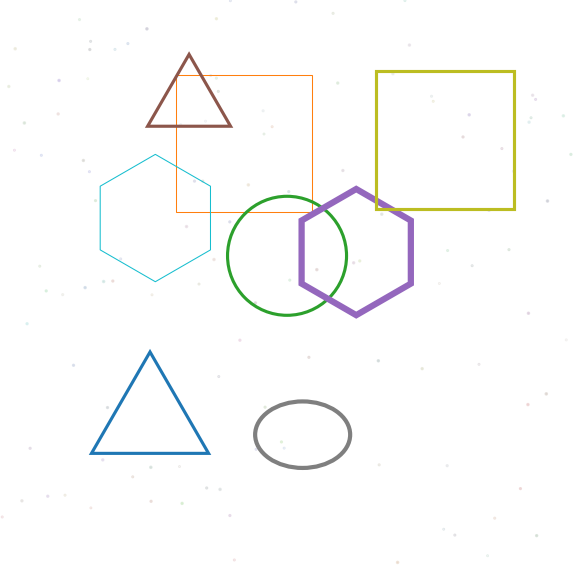[{"shape": "triangle", "thickness": 1.5, "radius": 0.59, "center": [0.26, 0.273]}, {"shape": "square", "thickness": 0.5, "radius": 0.59, "center": [0.422, 0.75]}, {"shape": "circle", "thickness": 1.5, "radius": 0.52, "center": [0.497, 0.556]}, {"shape": "hexagon", "thickness": 3, "radius": 0.55, "center": [0.617, 0.563]}, {"shape": "triangle", "thickness": 1.5, "radius": 0.41, "center": [0.327, 0.822]}, {"shape": "oval", "thickness": 2, "radius": 0.41, "center": [0.524, 0.246]}, {"shape": "square", "thickness": 1.5, "radius": 0.6, "center": [0.77, 0.757]}, {"shape": "hexagon", "thickness": 0.5, "radius": 0.55, "center": [0.269, 0.622]}]